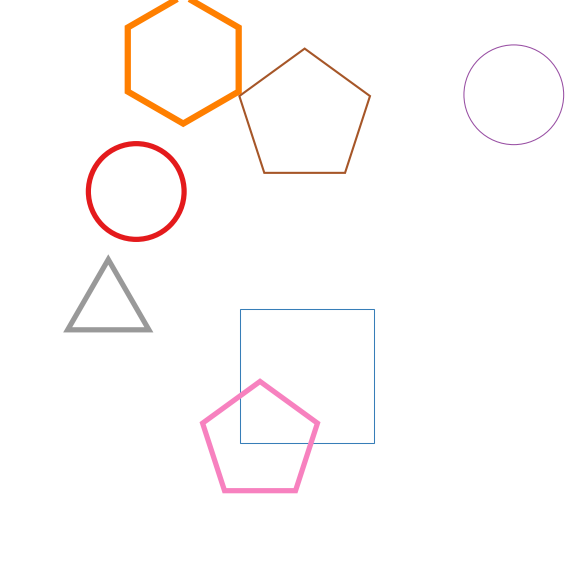[{"shape": "circle", "thickness": 2.5, "radius": 0.41, "center": [0.236, 0.668]}, {"shape": "square", "thickness": 0.5, "radius": 0.58, "center": [0.531, 0.348]}, {"shape": "circle", "thickness": 0.5, "radius": 0.43, "center": [0.89, 0.835]}, {"shape": "hexagon", "thickness": 3, "radius": 0.55, "center": [0.317, 0.896]}, {"shape": "pentagon", "thickness": 1, "radius": 0.59, "center": [0.528, 0.796]}, {"shape": "pentagon", "thickness": 2.5, "radius": 0.52, "center": [0.45, 0.234]}, {"shape": "triangle", "thickness": 2.5, "radius": 0.41, "center": [0.188, 0.469]}]